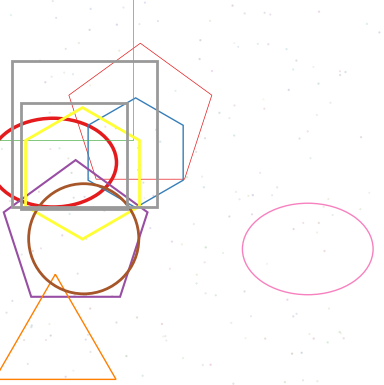[{"shape": "oval", "thickness": 2.5, "radius": 0.82, "center": [0.138, 0.578]}, {"shape": "pentagon", "thickness": 0.5, "radius": 0.98, "center": [0.365, 0.692]}, {"shape": "hexagon", "thickness": 1, "radius": 0.71, "center": [0.352, 0.603]}, {"shape": "square", "thickness": 0.5, "radius": 0.96, "center": [0.153, 0.83]}, {"shape": "pentagon", "thickness": 1.5, "radius": 0.98, "center": [0.196, 0.388]}, {"shape": "triangle", "thickness": 1, "radius": 0.91, "center": [0.144, 0.106]}, {"shape": "hexagon", "thickness": 2, "radius": 0.85, "center": [0.214, 0.55]}, {"shape": "circle", "thickness": 2, "radius": 0.72, "center": [0.217, 0.38]}, {"shape": "oval", "thickness": 1, "radius": 0.85, "center": [0.799, 0.353]}, {"shape": "square", "thickness": 2, "radius": 0.95, "center": [0.22, 0.652]}, {"shape": "square", "thickness": 2, "radius": 0.69, "center": [0.192, 0.594]}]